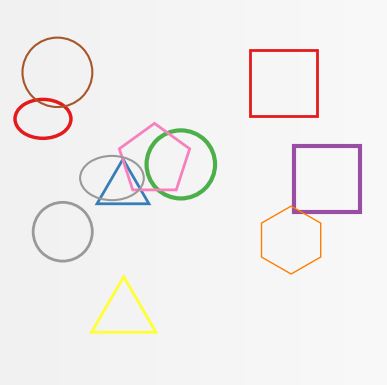[{"shape": "square", "thickness": 2, "radius": 0.43, "center": [0.731, 0.785]}, {"shape": "oval", "thickness": 2.5, "radius": 0.36, "center": [0.111, 0.691]}, {"shape": "triangle", "thickness": 2, "radius": 0.39, "center": [0.317, 0.509]}, {"shape": "circle", "thickness": 3, "radius": 0.44, "center": [0.467, 0.573]}, {"shape": "square", "thickness": 3, "radius": 0.43, "center": [0.845, 0.536]}, {"shape": "hexagon", "thickness": 1, "radius": 0.44, "center": [0.751, 0.376]}, {"shape": "triangle", "thickness": 2, "radius": 0.48, "center": [0.319, 0.185]}, {"shape": "circle", "thickness": 1.5, "radius": 0.45, "center": [0.148, 0.812]}, {"shape": "pentagon", "thickness": 2, "radius": 0.48, "center": [0.399, 0.584]}, {"shape": "circle", "thickness": 2, "radius": 0.38, "center": [0.162, 0.398]}, {"shape": "oval", "thickness": 1.5, "radius": 0.41, "center": [0.289, 0.538]}]